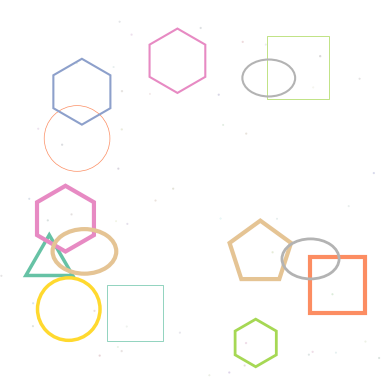[{"shape": "triangle", "thickness": 2.5, "radius": 0.35, "center": [0.128, 0.32]}, {"shape": "square", "thickness": 0.5, "radius": 0.36, "center": [0.351, 0.188]}, {"shape": "circle", "thickness": 0.5, "radius": 0.43, "center": [0.2, 0.64]}, {"shape": "square", "thickness": 3, "radius": 0.36, "center": [0.877, 0.26]}, {"shape": "hexagon", "thickness": 1.5, "radius": 0.43, "center": [0.213, 0.762]}, {"shape": "hexagon", "thickness": 1.5, "radius": 0.42, "center": [0.461, 0.842]}, {"shape": "hexagon", "thickness": 3, "radius": 0.43, "center": [0.17, 0.432]}, {"shape": "square", "thickness": 0.5, "radius": 0.4, "center": [0.774, 0.825]}, {"shape": "hexagon", "thickness": 2, "radius": 0.31, "center": [0.664, 0.109]}, {"shape": "circle", "thickness": 2.5, "radius": 0.41, "center": [0.179, 0.197]}, {"shape": "pentagon", "thickness": 3, "radius": 0.42, "center": [0.676, 0.343]}, {"shape": "oval", "thickness": 3, "radius": 0.41, "center": [0.219, 0.347]}, {"shape": "oval", "thickness": 2, "radius": 0.37, "center": [0.807, 0.328]}, {"shape": "oval", "thickness": 1.5, "radius": 0.34, "center": [0.698, 0.797]}]